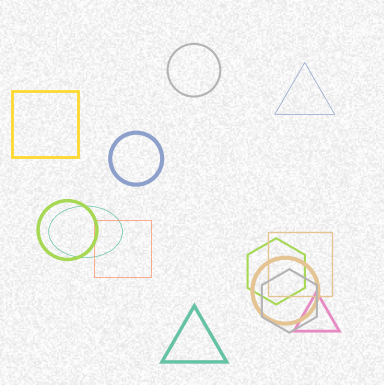[{"shape": "triangle", "thickness": 2.5, "radius": 0.49, "center": [0.505, 0.108]}, {"shape": "oval", "thickness": 0.5, "radius": 0.48, "center": [0.222, 0.398]}, {"shape": "square", "thickness": 0.5, "radius": 0.37, "center": [0.318, 0.354]}, {"shape": "circle", "thickness": 3, "radius": 0.34, "center": [0.354, 0.588]}, {"shape": "triangle", "thickness": 0.5, "radius": 0.45, "center": [0.792, 0.748]}, {"shape": "triangle", "thickness": 2, "radius": 0.34, "center": [0.822, 0.174]}, {"shape": "circle", "thickness": 2.5, "radius": 0.38, "center": [0.175, 0.402]}, {"shape": "hexagon", "thickness": 1.5, "radius": 0.43, "center": [0.718, 0.295]}, {"shape": "square", "thickness": 2, "radius": 0.43, "center": [0.116, 0.677]}, {"shape": "circle", "thickness": 3, "radius": 0.43, "center": [0.741, 0.245]}, {"shape": "square", "thickness": 1, "radius": 0.42, "center": [0.778, 0.314]}, {"shape": "hexagon", "thickness": 1.5, "radius": 0.41, "center": [0.752, 0.218]}, {"shape": "circle", "thickness": 1.5, "radius": 0.34, "center": [0.504, 0.818]}]